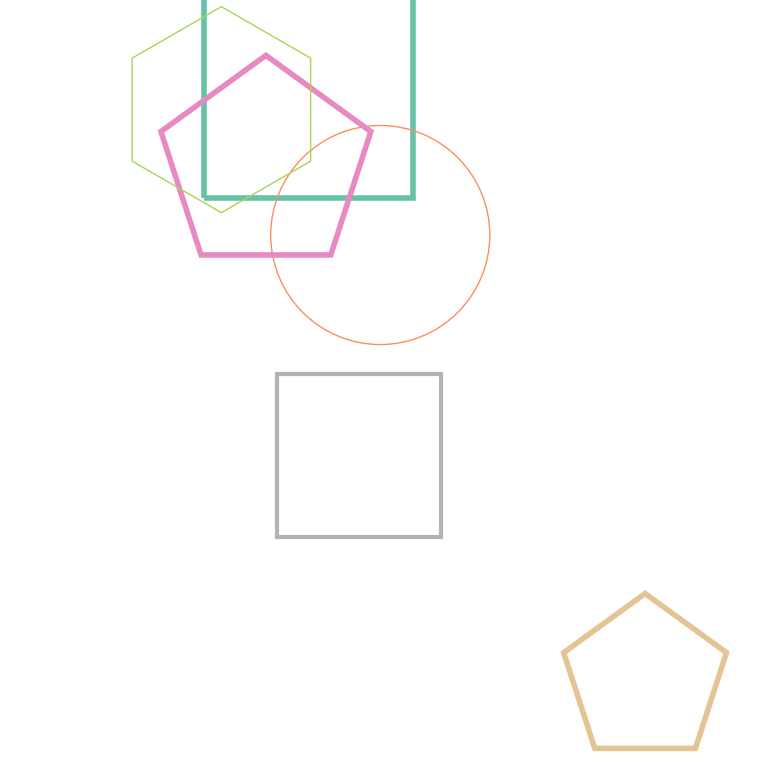[{"shape": "square", "thickness": 2, "radius": 0.68, "center": [0.401, 0.879]}, {"shape": "circle", "thickness": 0.5, "radius": 0.71, "center": [0.494, 0.695]}, {"shape": "pentagon", "thickness": 2, "radius": 0.72, "center": [0.345, 0.785]}, {"shape": "hexagon", "thickness": 0.5, "radius": 0.67, "center": [0.288, 0.858]}, {"shape": "pentagon", "thickness": 2, "radius": 0.56, "center": [0.838, 0.118]}, {"shape": "square", "thickness": 1.5, "radius": 0.53, "center": [0.466, 0.408]}]